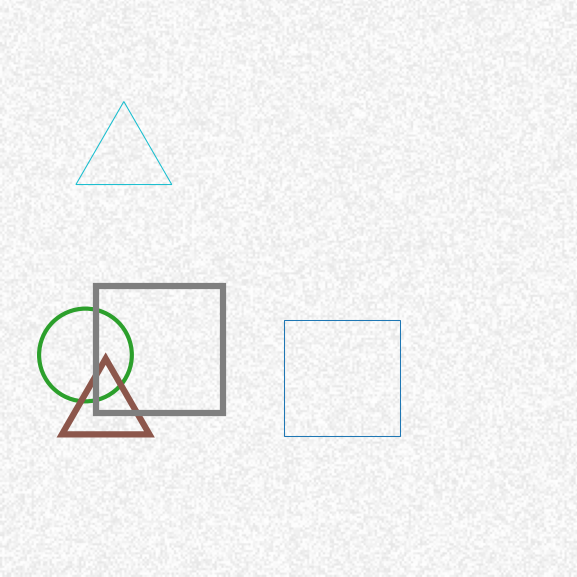[{"shape": "square", "thickness": 0.5, "radius": 0.5, "center": [0.592, 0.345]}, {"shape": "circle", "thickness": 2, "radius": 0.4, "center": [0.148, 0.384]}, {"shape": "triangle", "thickness": 3, "radius": 0.44, "center": [0.183, 0.291]}, {"shape": "square", "thickness": 3, "radius": 0.55, "center": [0.275, 0.394]}, {"shape": "triangle", "thickness": 0.5, "radius": 0.48, "center": [0.214, 0.727]}]